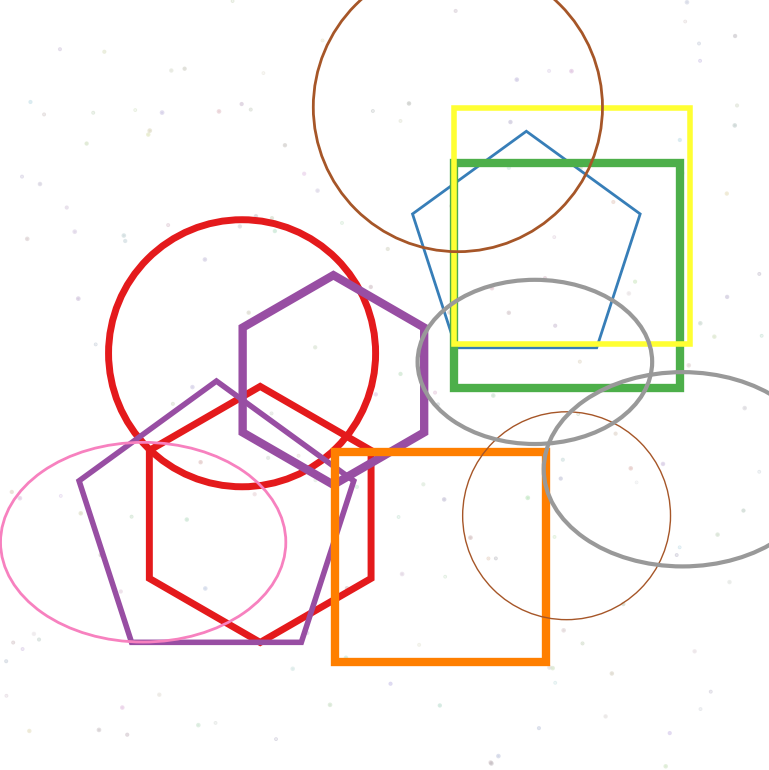[{"shape": "circle", "thickness": 2.5, "radius": 0.87, "center": [0.314, 0.541]}, {"shape": "hexagon", "thickness": 2.5, "radius": 0.83, "center": [0.338, 0.332]}, {"shape": "pentagon", "thickness": 1, "radius": 0.78, "center": [0.684, 0.674]}, {"shape": "square", "thickness": 3, "radius": 0.73, "center": [0.736, 0.642]}, {"shape": "pentagon", "thickness": 2, "radius": 0.94, "center": [0.281, 0.318]}, {"shape": "hexagon", "thickness": 3, "radius": 0.68, "center": [0.433, 0.507]}, {"shape": "square", "thickness": 3, "radius": 0.68, "center": [0.572, 0.277]}, {"shape": "square", "thickness": 2, "radius": 0.77, "center": [0.742, 0.707]}, {"shape": "circle", "thickness": 0.5, "radius": 0.67, "center": [0.736, 0.33]}, {"shape": "circle", "thickness": 1, "radius": 0.94, "center": [0.595, 0.861]}, {"shape": "oval", "thickness": 1, "radius": 0.93, "center": [0.186, 0.296]}, {"shape": "oval", "thickness": 1.5, "radius": 0.9, "center": [0.886, 0.391]}, {"shape": "oval", "thickness": 1.5, "radius": 0.76, "center": [0.695, 0.53]}]